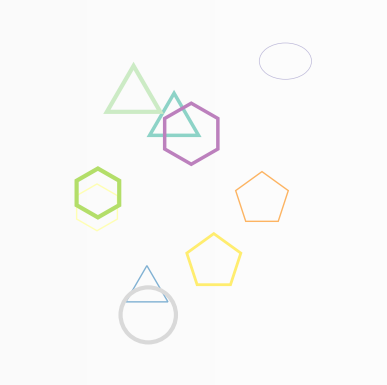[{"shape": "triangle", "thickness": 2.5, "radius": 0.36, "center": [0.449, 0.685]}, {"shape": "hexagon", "thickness": 1, "radius": 0.3, "center": [0.25, 0.461]}, {"shape": "oval", "thickness": 0.5, "radius": 0.34, "center": [0.737, 0.841]}, {"shape": "triangle", "thickness": 1, "radius": 0.31, "center": [0.379, 0.247]}, {"shape": "pentagon", "thickness": 1, "radius": 0.36, "center": [0.676, 0.483]}, {"shape": "hexagon", "thickness": 3, "radius": 0.32, "center": [0.253, 0.499]}, {"shape": "circle", "thickness": 3, "radius": 0.36, "center": [0.383, 0.182]}, {"shape": "hexagon", "thickness": 2.5, "radius": 0.4, "center": [0.494, 0.653]}, {"shape": "triangle", "thickness": 3, "radius": 0.4, "center": [0.345, 0.749]}, {"shape": "pentagon", "thickness": 2, "radius": 0.37, "center": [0.552, 0.32]}]